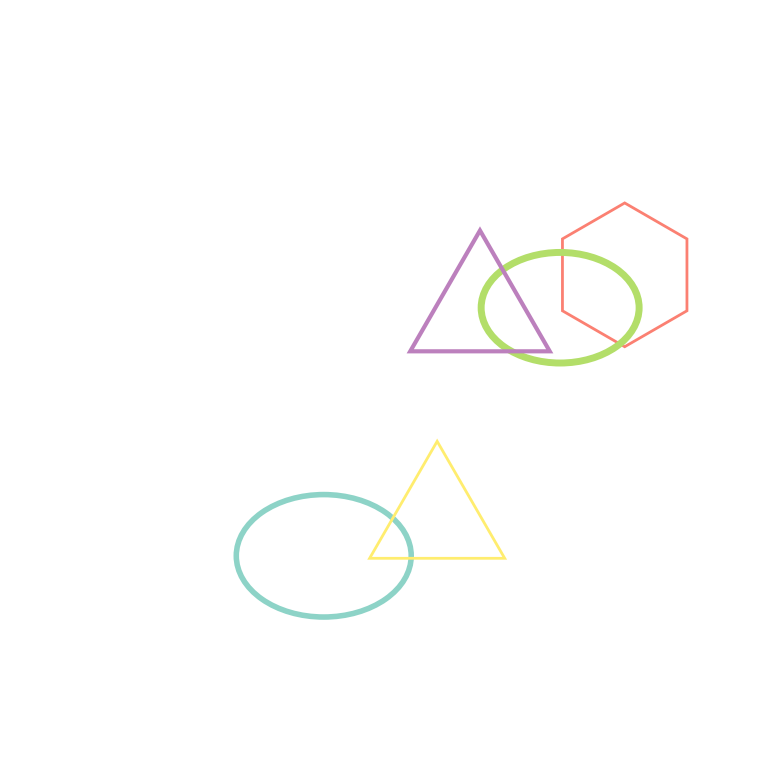[{"shape": "oval", "thickness": 2, "radius": 0.57, "center": [0.42, 0.278]}, {"shape": "hexagon", "thickness": 1, "radius": 0.47, "center": [0.811, 0.643]}, {"shape": "oval", "thickness": 2.5, "radius": 0.51, "center": [0.727, 0.6]}, {"shape": "triangle", "thickness": 1.5, "radius": 0.52, "center": [0.623, 0.596]}, {"shape": "triangle", "thickness": 1, "radius": 0.51, "center": [0.568, 0.326]}]